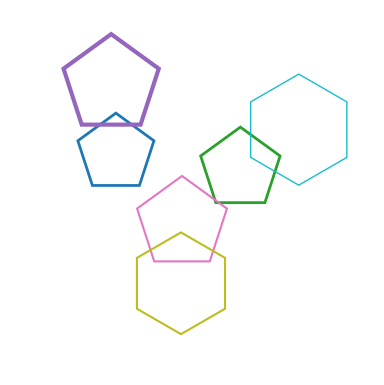[{"shape": "pentagon", "thickness": 2, "radius": 0.52, "center": [0.301, 0.602]}, {"shape": "pentagon", "thickness": 2, "radius": 0.54, "center": [0.624, 0.561]}, {"shape": "pentagon", "thickness": 3, "radius": 0.65, "center": [0.289, 0.781]}, {"shape": "pentagon", "thickness": 1.5, "radius": 0.61, "center": [0.473, 0.42]}, {"shape": "hexagon", "thickness": 1.5, "radius": 0.66, "center": [0.47, 0.264]}, {"shape": "hexagon", "thickness": 1, "radius": 0.72, "center": [0.776, 0.663]}]